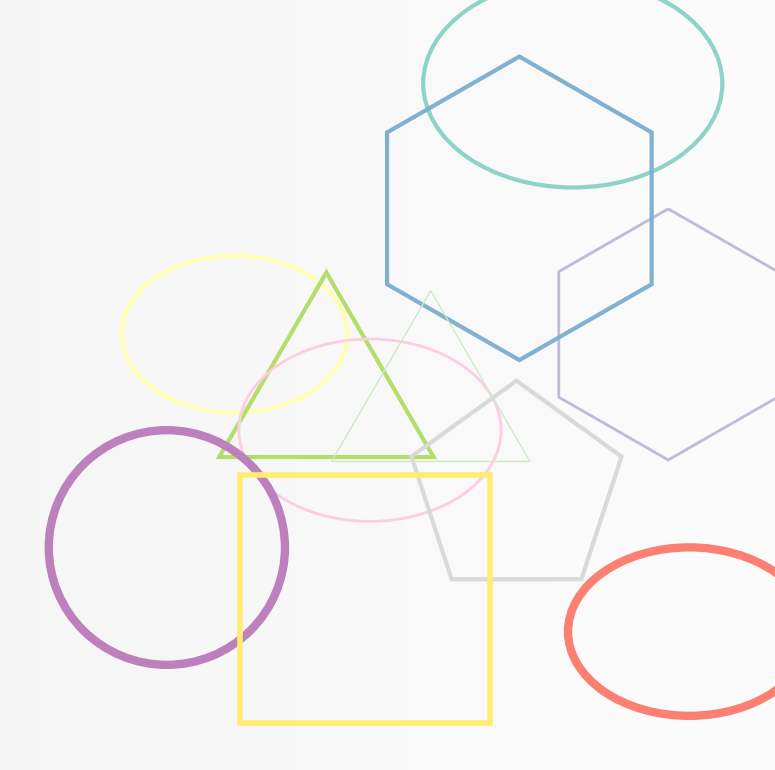[{"shape": "oval", "thickness": 1.5, "radius": 0.96, "center": [0.739, 0.892]}, {"shape": "oval", "thickness": 1.5, "radius": 0.73, "center": [0.303, 0.566]}, {"shape": "hexagon", "thickness": 1, "radius": 0.82, "center": [0.862, 0.566]}, {"shape": "oval", "thickness": 3, "radius": 0.78, "center": [0.889, 0.18]}, {"shape": "hexagon", "thickness": 1.5, "radius": 0.99, "center": [0.67, 0.729]}, {"shape": "triangle", "thickness": 1.5, "radius": 0.8, "center": [0.421, 0.486]}, {"shape": "oval", "thickness": 1, "radius": 0.85, "center": [0.477, 0.441]}, {"shape": "pentagon", "thickness": 1.5, "radius": 0.71, "center": [0.666, 0.363]}, {"shape": "circle", "thickness": 3, "radius": 0.76, "center": [0.215, 0.289]}, {"shape": "triangle", "thickness": 0.5, "radius": 0.74, "center": [0.556, 0.475]}, {"shape": "square", "thickness": 2, "radius": 0.81, "center": [0.471, 0.222]}]